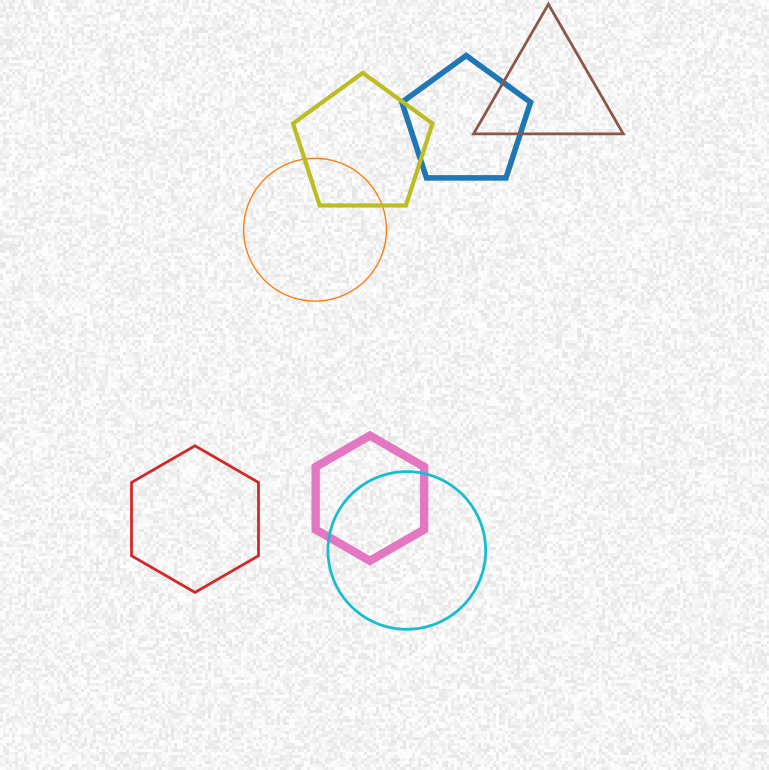[{"shape": "pentagon", "thickness": 2, "radius": 0.44, "center": [0.605, 0.84]}, {"shape": "circle", "thickness": 0.5, "radius": 0.46, "center": [0.409, 0.702]}, {"shape": "hexagon", "thickness": 1, "radius": 0.48, "center": [0.253, 0.326]}, {"shape": "triangle", "thickness": 1, "radius": 0.56, "center": [0.712, 0.882]}, {"shape": "hexagon", "thickness": 3, "radius": 0.41, "center": [0.48, 0.353]}, {"shape": "pentagon", "thickness": 1.5, "radius": 0.48, "center": [0.471, 0.81]}, {"shape": "circle", "thickness": 1, "radius": 0.51, "center": [0.528, 0.285]}]